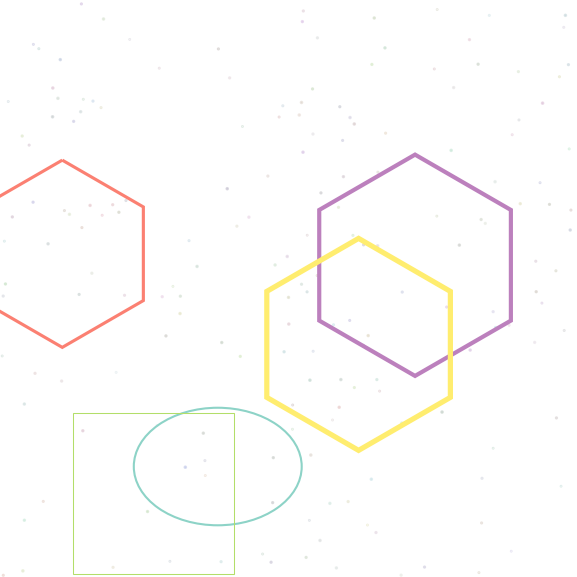[{"shape": "oval", "thickness": 1, "radius": 0.73, "center": [0.377, 0.191]}, {"shape": "hexagon", "thickness": 1.5, "radius": 0.81, "center": [0.108, 0.56]}, {"shape": "square", "thickness": 0.5, "radius": 0.7, "center": [0.266, 0.145]}, {"shape": "hexagon", "thickness": 2, "radius": 0.96, "center": [0.719, 0.54]}, {"shape": "hexagon", "thickness": 2.5, "radius": 0.92, "center": [0.621, 0.403]}]